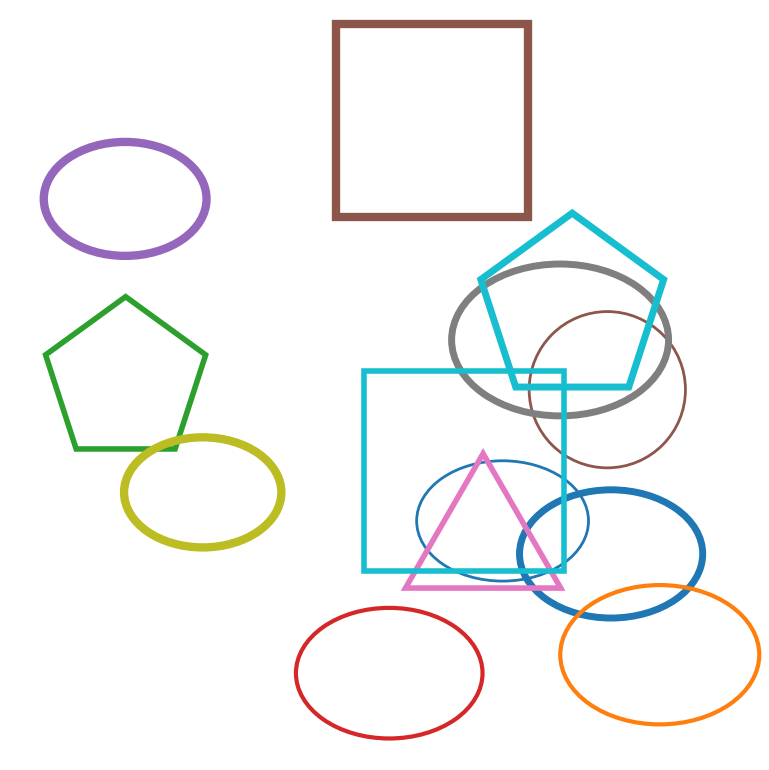[{"shape": "oval", "thickness": 2.5, "radius": 0.59, "center": [0.794, 0.281]}, {"shape": "oval", "thickness": 1, "radius": 0.56, "center": [0.653, 0.323]}, {"shape": "oval", "thickness": 1.5, "radius": 0.65, "center": [0.857, 0.15]}, {"shape": "pentagon", "thickness": 2, "radius": 0.55, "center": [0.163, 0.505]}, {"shape": "oval", "thickness": 1.5, "radius": 0.61, "center": [0.505, 0.126]}, {"shape": "oval", "thickness": 3, "radius": 0.53, "center": [0.163, 0.742]}, {"shape": "square", "thickness": 3, "radius": 0.63, "center": [0.561, 0.844]}, {"shape": "circle", "thickness": 1, "radius": 0.51, "center": [0.789, 0.494]}, {"shape": "triangle", "thickness": 2, "radius": 0.58, "center": [0.627, 0.294]}, {"shape": "oval", "thickness": 2.5, "radius": 0.7, "center": [0.727, 0.559]}, {"shape": "oval", "thickness": 3, "radius": 0.51, "center": [0.263, 0.361]}, {"shape": "pentagon", "thickness": 2.5, "radius": 0.62, "center": [0.743, 0.598]}, {"shape": "square", "thickness": 2, "radius": 0.65, "center": [0.603, 0.388]}]